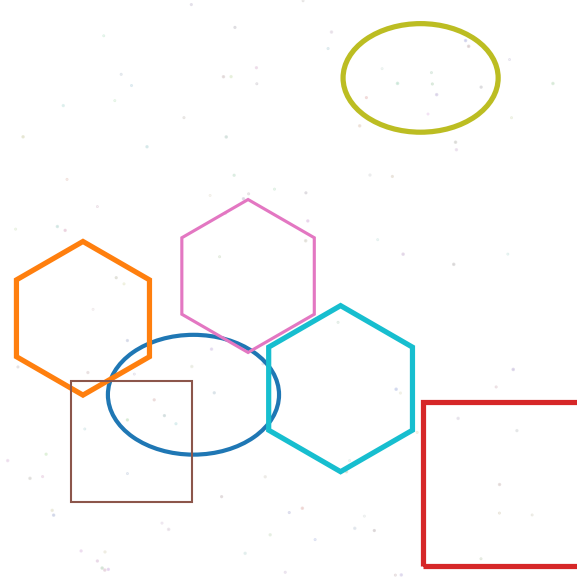[{"shape": "oval", "thickness": 2, "radius": 0.74, "center": [0.335, 0.316]}, {"shape": "hexagon", "thickness": 2.5, "radius": 0.66, "center": [0.144, 0.448]}, {"shape": "square", "thickness": 2.5, "radius": 0.71, "center": [0.874, 0.16]}, {"shape": "square", "thickness": 1, "radius": 0.52, "center": [0.227, 0.235]}, {"shape": "hexagon", "thickness": 1.5, "radius": 0.66, "center": [0.43, 0.521]}, {"shape": "oval", "thickness": 2.5, "radius": 0.67, "center": [0.728, 0.864]}, {"shape": "hexagon", "thickness": 2.5, "radius": 0.72, "center": [0.59, 0.326]}]